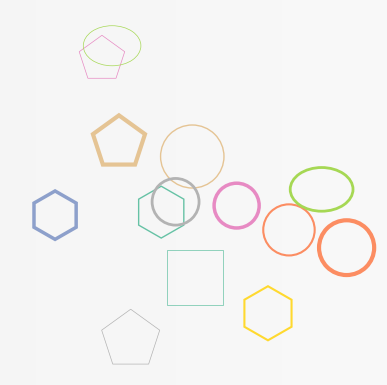[{"shape": "square", "thickness": 0.5, "radius": 0.36, "center": [0.503, 0.279]}, {"shape": "hexagon", "thickness": 1, "radius": 0.34, "center": [0.416, 0.449]}, {"shape": "circle", "thickness": 1.5, "radius": 0.33, "center": [0.746, 0.403]}, {"shape": "circle", "thickness": 3, "radius": 0.36, "center": [0.894, 0.357]}, {"shape": "hexagon", "thickness": 2.5, "radius": 0.31, "center": [0.142, 0.441]}, {"shape": "circle", "thickness": 2.5, "radius": 0.29, "center": [0.611, 0.466]}, {"shape": "pentagon", "thickness": 0.5, "radius": 0.31, "center": [0.263, 0.847]}, {"shape": "oval", "thickness": 0.5, "radius": 0.37, "center": [0.289, 0.881]}, {"shape": "oval", "thickness": 2, "radius": 0.41, "center": [0.83, 0.508]}, {"shape": "hexagon", "thickness": 1.5, "radius": 0.35, "center": [0.692, 0.186]}, {"shape": "pentagon", "thickness": 3, "radius": 0.35, "center": [0.307, 0.63]}, {"shape": "circle", "thickness": 1, "radius": 0.41, "center": [0.496, 0.594]}, {"shape": "circle", "thickness": 2, "radius": 0.3, "center": [0.453, 0.476]}, {"shape": "pentagon", "thickness": 0.5, "radius": 0.39, "center": [0.337, 0.118]}]